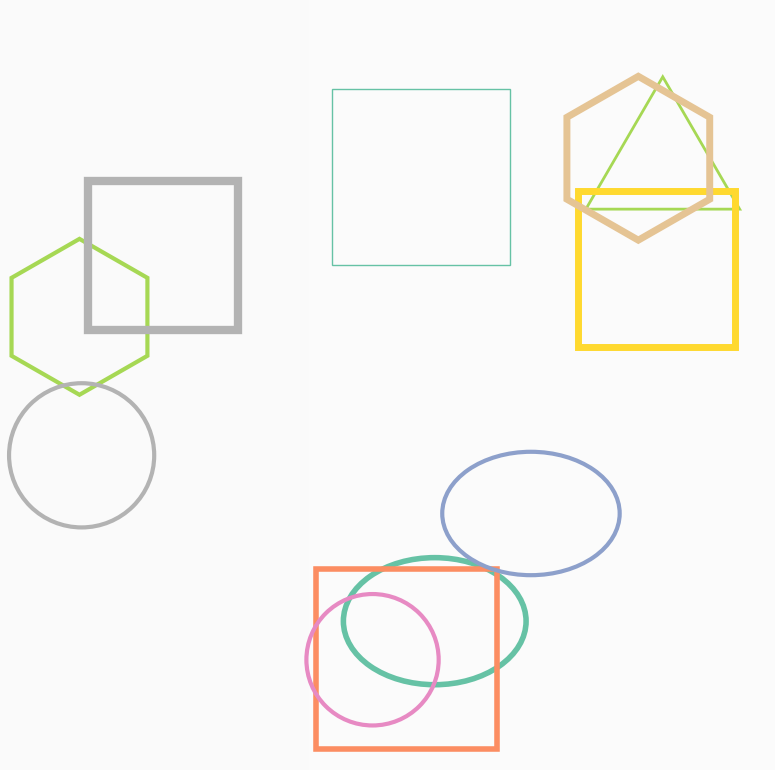[{"shape": "oval", "thickness": 2, "radius": 0.59, "center": [0.561, 0.193]}, {"shape": "square", "thickness": 0.5, "radius": 0.57, "center": [0.543, 0.77]}, {"shape": "square", "thickness": 2, "radius": 0.59, "center": [0.524, 0.144]}, {"shape": "oval", "thickness": 1.5, "radius": 0.57, "center": [0.685, 0.333]}, {"shape": "circle", "thickness": 1.5, "radius": 0.43, "center": [0.481, 0.143]}, {"shape": "hexagon", "thickness": 1.5, "radius": 0.51, "center": [0.103, 0.589]}, {"shape": "triangle", "thickness": 1, "radius": 0.57, "center": [0.855, 0.786]}, {"shape": "square", "thickness": 2.5, "radius": 0.51, "center": [0.847, 0.65]}, {"shape": "hexagon", "thickness": 2.5, "radius": 0.53, "center": [0.824, 0.794]}, {"shape": "circle", "thickness": 1.5, "radius": 0.47, "center": [0.105, 0.409]}, {"shape": "square", "thickness": 3, "radius": 0.48, "center": [0.211, 0.668]}]